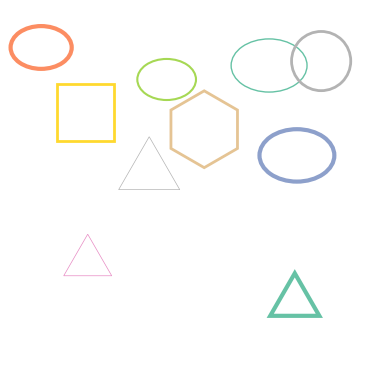[{"shape": "oval", "thickness": 1, "radius": 0.49, "center": [0.699, 0.83]}, {"shape": "triangle", "thickness": 3, "radius": 0.37, "center": [0.766, 0.217]}, {"shape": "oval", "thickness": 3, "radius": 0.4, "center": [0.107, 0.877]}, {"shape": "oval", "thickness": 3, "radius": 0.49, "center": [0.771, 0.596]}, {"shape": "triangle", "thickness": 0.5, "radius": 0.36, "center": [0.228, 0.32]}, {"shape": "oval", "thickness": 1.5, "radius": 0.38, "center": [0.433, 0.794]}, {"shape": "square", "thickness": 2, "radius": 0.37, "center": [0.223, 0.708]}, {"shape": "hexagon", "thickness": 2, "radius": 0.5, "center": [0.53, 0.664]}, {"shape": "triangle", "thickness": 0.5, "radius": 0.46, "center": [0.388, 0.553]}, {"shape": "circle", "thickness": 2, "radius": 0.38, "center": [0.834, 0.841]}]